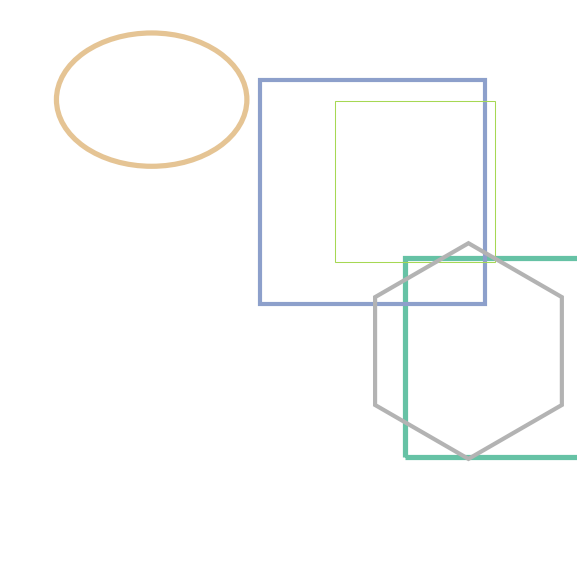[{"shape": "square", "thickness": 2.5, "radius": 0.86, "center": [0.874, 0.38]}, {"shape": "square", "thickness": 2, "radius": 0.97, "center": [0.645, 0.667]}, {"shape": "square", "thickness": 0.5, "radius": 0.7, "center": [0.719, 0.685]}, {"shape": "oval", "thickness": 2.5, "radius": 0.82, "center": [0.263, 0.827]}, {"shape": "hexagon", "thickness": 2, "radius": 0.93, "center": [0.811, 0.391]}]